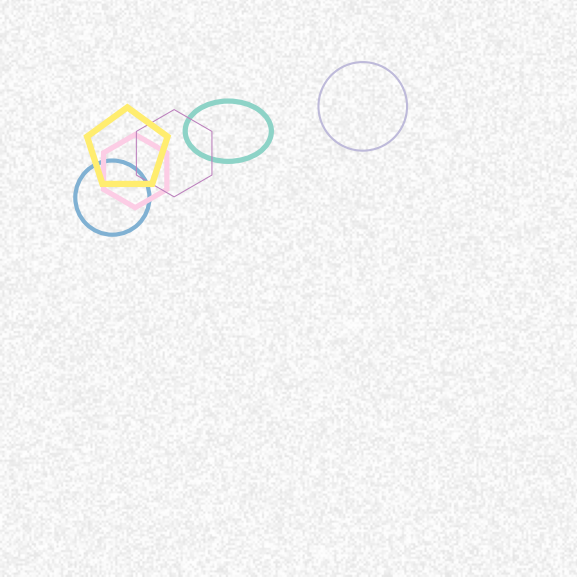[{"shape": "oval", "thickness": 2.5, "radius": 0.37, "center": [0.395, 0.772]}, {"shape": "circle", "thickness": 1, "radius": 0.38, "center": [0.628, 0.815]}, {"shape": "circle", "thickness": 2, "radius": 0.32, "center": [0.195, 0.657]}, {"shape": "hexagon", "thickness": 2.5, "radius": 0.32, "center": [0.234, 0.703]}, {"shape": "hexagon", "thickness": 0.5, "radius": 0.38, "center": [0.302, 0.734]}, {"shape": "pentagon", "thickness": 3, "radius": 0.37, "center": [0.22, 0.74]}]